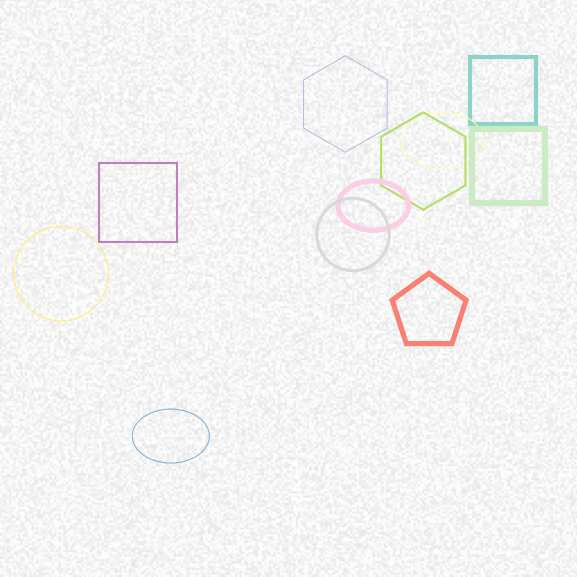[{"shape": "square", "thickness": 2, "radius": 0.29, "center": [0.871, 0.842]}, {"shape": "oval", "thickness": 0.5, "radius": 0.35, "center": [0.767, 0.755]}, {"shape": "hexagon", "thickness": 0.5, "radius": 0.42, "center": [0.598, 0.819]}, {"shape": "pentagon", "thickness": 2.5, "radius": 0.34, "center": [0.743, 0.459]}, {"shape": "oval", "thickness": 0.5, "radius": 0.33, "center": [0.296, 0.244]}, {"shape": "hexagon", "thickness": 1, "radius": 0.42, "center": [0.733, 0.72]}, {"shape": "oval", "thickness": 2.5, "radius": 0.31, "center": [0.646, 0.643]}, {"shape": "circle", "thickness": 1.5, "radius": 0.31, "center": [0.611, 0.593]}, {"shape": "square", "thickness": 1, "radius": 0.34, "center": [0.239, 0.648]}, {"shape": "square", "thickness": 3, "radius": 0.32, "center": [0.88, 0.711]}, {"shape": "circle", "thickness": 0.5, "radius": 0.41, "center": [0.106, 0.525]}]